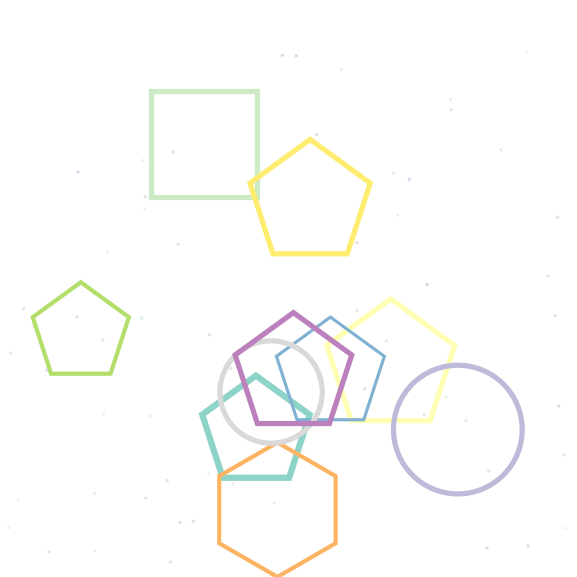[{"shape": "pentagon", "thickness": 3, "radius": 0.49, "center": [0.443, 0.251]}, {"shape": "pentagon", "thickness": 2.5, "radius": 0.58, "center": [0.677, 0.365]}, {"shape": "circle", "thickness": 2.5, "radius": 0.56, "center": [0.793, 0.255]}, {"shape": "pentagon", "thickness": 1.5, "radius": 0.49, "center": [0.572, 0.352]}, {"shape": "hexagon", "thickness": 2, "radius": 0.58, "center": [0.48, 0.117]}, {"shape": "pentagon", "thickness": 2, "radius": 0.44, "center": [0.14, 0.423]}, {"shape": "circle", "thickness": 2.5, "radius": 0.44, "center": [0.469, 0.32]}, {"shape": "pentagon", "thickness": 2.5, "radius": 0.53, "center": [0.508, 0.352]}, {"shape": "square", "thickness": 2.5, "radius": 0.46, "center": [0.353, 0.749]}, {"shape": "pentagon", "thickness": 2.5, "radius": 0.55, "center": [0.537, 0.648]}]